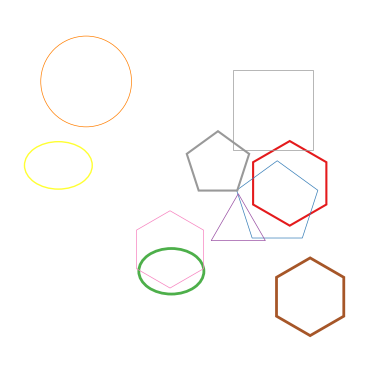[{"shape": "hexagon", "thickness": 1.5, "radius": 0.55, "center": [0.753, 0.524]}, {"shape": "pentagon", "thickness": 0.5, "radius": 0.55, "center": [0.72, 0.472]}, {"shape": "oval", "thickness": 2, "radius": 0.42, "center": [0.445, 0.295]}, {"shape": "triangle", "thickness": 0.5, "radius": 0.41, "center": [0.619, 0.416]}, {"shape": "circle", "thickness": 0.5, "radius": 0.59, "center": [0.224, 0.788]}, {"shape": "oval", "thickness": 1, "radius": 0.44, "center": [0.152, 0.57]}, {"shape": "hexagon", "thickness": 2, "radius": 0.5, "center": [0.806, 0.229]}, {"shape": "hexagon", "thickness": 0.5, "radius": 0.5, "center": [0.442, 0.352]}, {"shape": "square", "thickness": 0.5, "radius": 0.52, "center": [0.709, 0.713]}, {"shape": "pentagon", "thickness": 1.5, "radius": 0.43, "center": [0.566, 0.574]}]